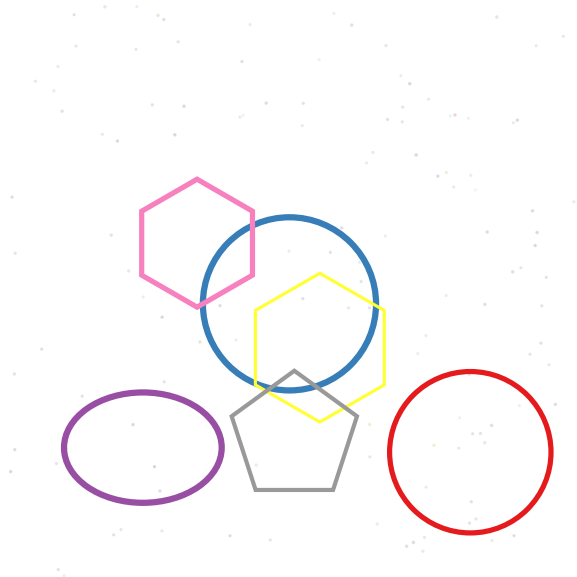[{"shape": "circle", "thickness": 2.5, "radius": 0.7, "center": [0.814, 0.216]}, {"shape": "circle", "thickness": 3, "radius": 0.75, "center": [0.501, 0.473]}, {"shape": "oval", "thickness": 3, "radius": 0.68, "center": [0.247, 0.224]}, {"shape": "hexagon", "thickness": 1.5, "radius": 0.64, "center": [0.554, 0.397]}, {"shape": "hexagon", "thickness": 2.5, "radius": 0.55, "center": [0.341, 0.578]}, {"shape": "pentagon", "thickness": 2, "radius": 0.57, "center": [0.51, 0.243]}]